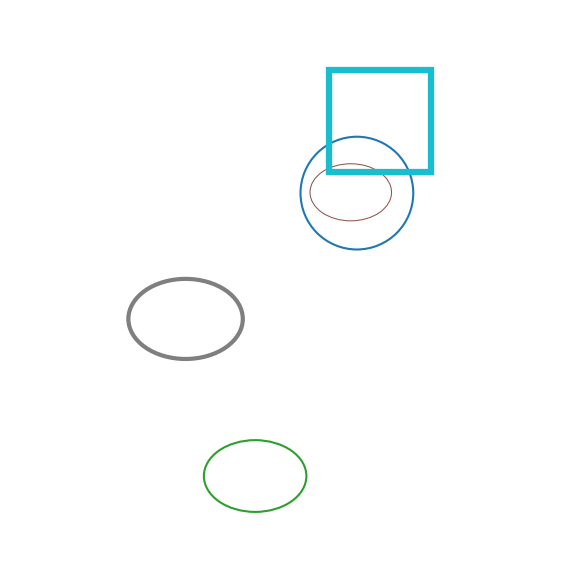[{"shape": "circle", "thickness": 1, "radius": 0.49, "center": [0.618, 0.665]}, {"shape": "oval", "thickness": 1, "radius": 0.44, "center": [0.442, 0.175]}, {"shape": "oval", "thickness": 0.5, "radius": 0.35, "center": [0.607, 0.666]}, {"shape": "oval", "thickness": 2, "radius": 0.5, "center": [0.321, 0.447]}, {"shape": "square", "thickness": 3, "radius": 0.44, "center": [0.658, 0.789]}]